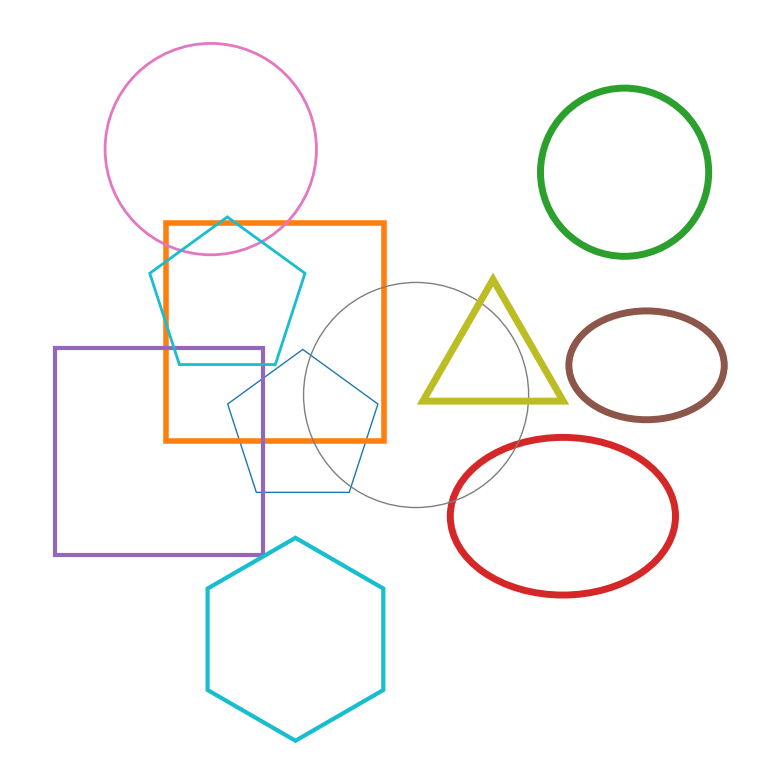[{"shape": "pentagon", "thickness": 0.5, "radius": 0.51, "center": [0.393, 0.444]}, {"shape": "square", "thickness": 2, "radius": 0.71, "center": [0.357, 0.569]}, {"shape": "circle", "thickness": 2.5, "radius": 0.55, "center": [0.811, 0.776]}, {"shape": "oval", "thickness": 2.5, "radius": 0.73, "center": [0.731, 0.33]}, {"shape": "square", "thickness": 1.5, "radius": 0.67, "center": [0.206, 0.414]}, {"shape": "oval", "thickness": 2.5, "radius": 0.5, "center": [0.84, 0.526]}, {"shape": "circle", "thickness": 1, "radius": 0.69, "center": [0.274, 0.806]}, {"shape": "circle", "thickness": 0.5, "radius": 0.73, "center": [0.54, 0.487]}, {"shape": "triangle", "thickness": 2.5, "radius": 0.53, "center": [0.64, 0.532]}, {"shape": "pentagon", "thickness": 1, "radius": 0.53, "center": [0.295, 0.612]}, {"shape": "hexagon", "thickness": 1.5, "radius": 0.66, "center": [0.384, 0.17]}]